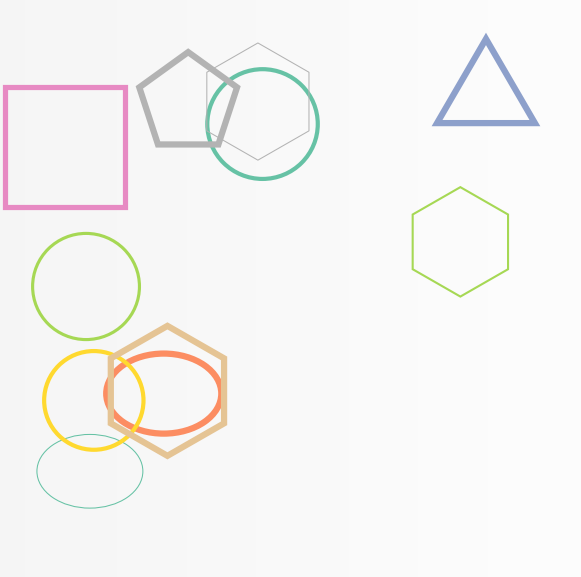[{"shape": "circle", "thickness": 2, "radius": 0.48, "center": [0.452, 0.784]}, {"shape": "oval", "thickness": 0.5, "radius": 0.46, "center": [0.155, 0.183]}, {"shape": "oval", "thickness": 3, "radius": 0.49, "center": [0.282, 0.318]}, {"shape": "triangle", "thickness": 3, "radius": 0.49, "center": [0.836, 0.835]}, {"shape": "square", "thickness": 2.5, "radius": 0.52, "center": [0.111, 0.744]}, {"shape": "circle", "thickness": 1.5, "radius": 0.46, "center": [0.148, 0.503]}, {"shape": "hexagon", "thickness": 1, "radius": 0.47, "center": [0.792, 0.58]}, {"shape": "circle", "thickness": 2, "radius": 0.43, "center": [0.161, 0.306]}, {"shape": "hexagon", "thickness": 3, "radius": 0.56, "center": [0.288, 0.322]}, {"shape": "hexagon", "thickness": 0.5, "radius": 0.51, "center": [0.444, 0.823]}, {"shape": "pentagon", "thickness": 3, "radius": 0.44, "center": [0.324, 0.82]}]